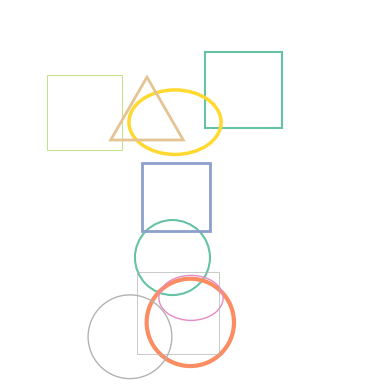[{"shape": "square", "thickness": 1.5, "radius": 0.5, "center": [0.632, 0.766]}, {"shape": "circle", "thickness": 1.5, "radius": 0.49, "center": [0.448, 0.331]}, {"shape": "circle", "thickness": 3, "radius": 0.57, "center": [0.494, 0.163]}, {"shape": "square", "thickness": 2, "radius": 0.44, "center": [0.457, 0.489]}, {"shape": "oval", "thickness": 1, "radius": 0.42, "center": [0.496, 0.226]}, {"shape": "square", "thickness": 0.5, "radius": 0.49, "center": [0.22, 0.708]}, {"shape": "oval", "thickness": 2.5, "radius": 0.6, "center": [0.455, 0.683]}, {"shape": "triangle", "thickness": 2, "radius": 0.54, "center": [0.382, 0.691]}, {"shape": "square", "thickness": 0.5, "radius": 0.53, "center": [0.462, 0.186]}, {"shape": "circle", "thickness": 1, "radius": 0.54, "center": [0.338, 0.125]}]